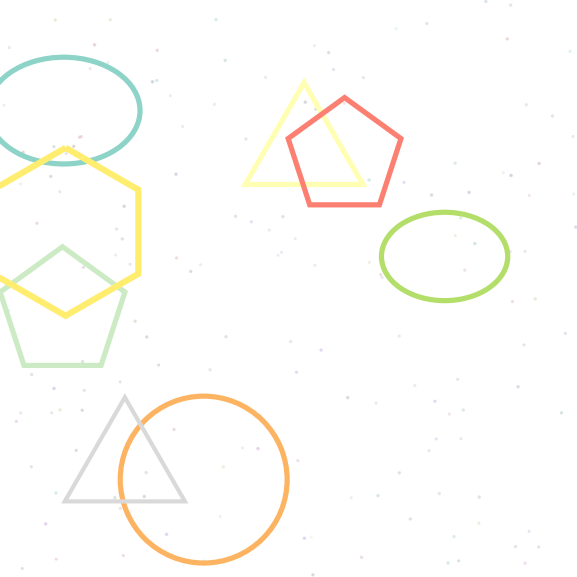[{"shape": "oval", "thickness": 2.5, "radius": 0.66, "center": [0.11, 0.808]}, {"shape": "triangle", "thickness": 2.5, "radius": 0.59, "center": [0.527, 0.739]}, {"shape": "pentagon", "thickness": 2.5, "radius": 0.51, "center": [0.597, 0.727]}, {"shape": "circle", "thickness": 2.5, "radius": 0.72, "center": [0.353, 0.169]}, {"shape": "oval", "thickness": 2.5, "radius": 0.55, "center": [0.77, 0.555]}, {"shape": "triangle", "thickness": 2, "radius": 0.6, "center": [0.216, 0.191]}, {"shape": "pentagon", "thickness": 2.5, "radius": 0.57, "center": [0.108, 0.458]}, {"shape": "hexagon", "thickness": 3, "radius": 0.73, "center": [0.114, 0.598]}]